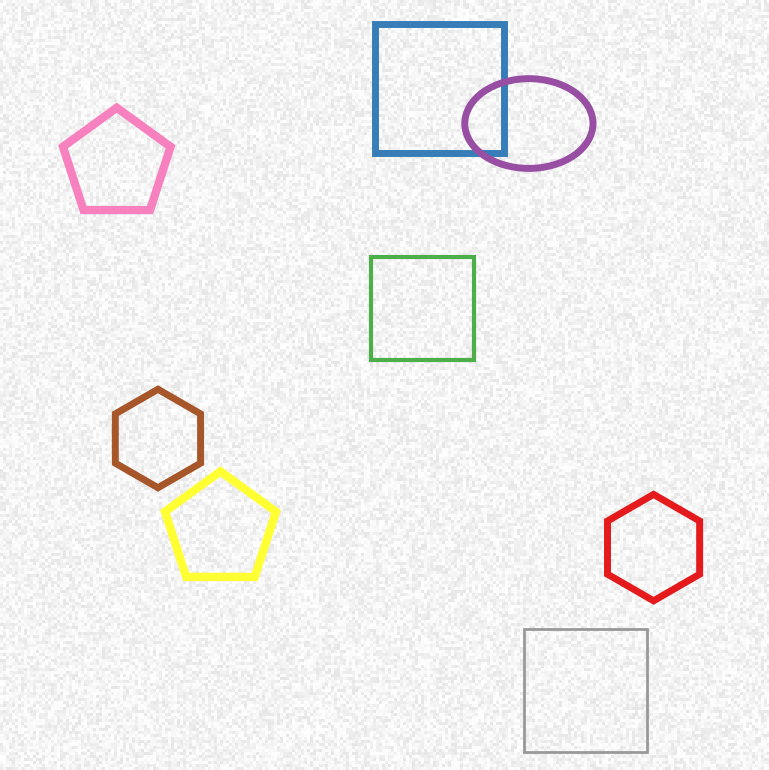[{"shape": "hexagon", "thickness": 2.5, "radius": 0.35, "center": [0.849, 0.289]}, {"shape": "square", "thickness": 2.5, "radius": 0.42, "center": [0.571, 0.885]}, {"shape": "square", "thickness": 1.5, "radius": 0.33, "center": [0.549, 0.599]}, {"shape": "oval", "thickness": 2.5, "radius": 0.42, "center": [0.687, 0.84]}, {"shape": "pentagon", "thickness": 3, "radius": 0.38, "center": [0.286, 0.312]}, {"shape": "hexagon", "thickness": 2.5, "radius": 0.32, "center": [0.205, 0.43]}, {"shape": "pentagon", "thickness": 3, "radius": 0.37, "center": [0.152, 0.787]}, {"shape": "square", "thickness": 1, "radius": 0.4, "center": [0.76, 0.103]}]